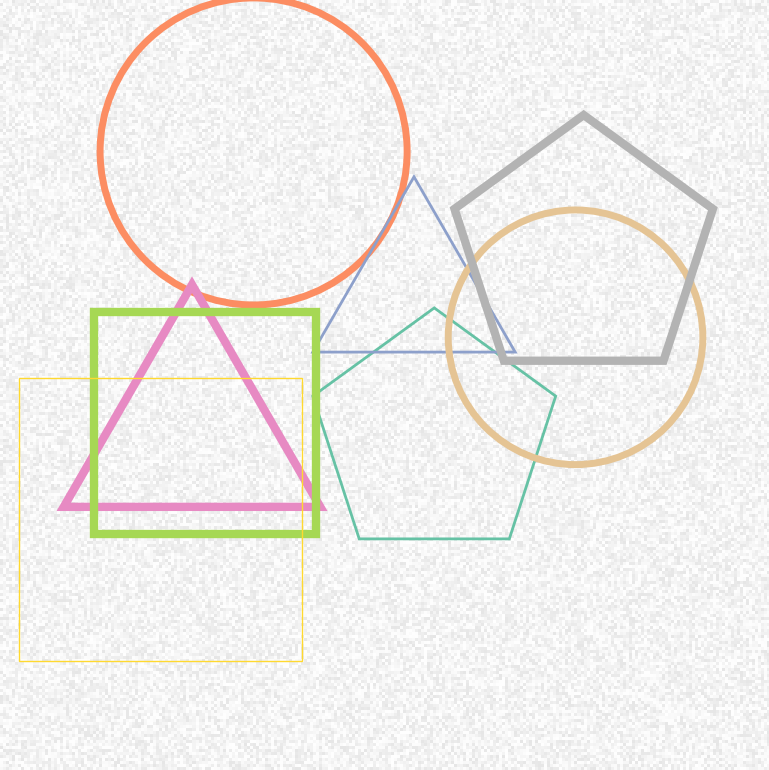[{"shape": "pentagon", "thickness": 1, "radius": 0.83, "center": [0.564, 0.434]}, {"shape": "circle", "thickness": 2.5, "radius": 1.0, "center": [0.329, 0.803]}, {"shape": "triangle", "thickness": 1, "radius": 0.76, "center": [0.538, 0.619]}, {"shape": "triangle", "thickness": 3, "radius": 0.96, "center": [0.249, 0.438]}, {"shape": "square", "thickness": 3, "radius": 0.72, "center": [0.266, 0.451]}, {"shape": "square", "thickness": 0.5, "radius": 0.92, "center": [0.209, 0.325]}, {"shape": "circle", "thickness": 2.5, "radius": 0.83, "center": [0.747, 0.562]}, {"shape": "pentagon", "thickness": 3, "radius": 0.88, "center": [0.758, 0.674]}]